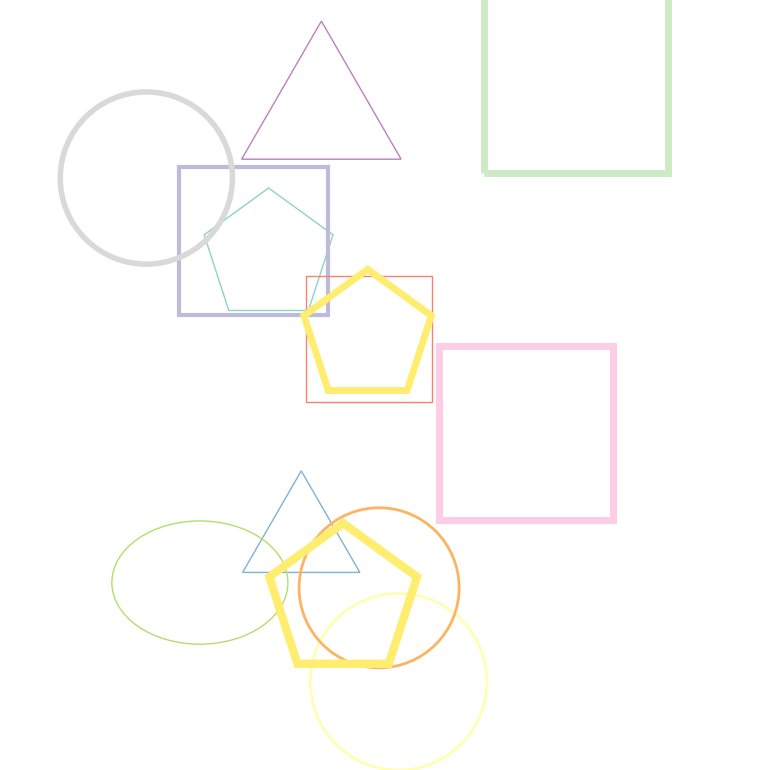[{"shape": "pentagon", "thickness": 0.5, "radius": 0.44, "center": [0.349, 0.668]}, {"shape": "circle", "thickness": 1, "radius": 0.57, "center": [0.518, 0.115]}, {"shape": "square", "thickness": 1.5, "radius": 0.48, "center": [0.329, 0.687]}, {"shape": "square", "thickness": 0.5, "radius": 0.41, "center": [0.479, 0.56]}, {"shape": "triangle", "thickness": 0.5, "radius": 0.44, "center": [0.391, 0.301]}, {"shape": "circle", "thickness": 1, "radius": 0.52, "center": [0.492, 0.237]}, {"shape": "oval", "thickness": 0.5, "radius": 0.57, "center": [0.26, 0.243]}, {"shape": "square", "thickness": 2.5, "radius": 0.56, "center": [0.683, 0.438]}, {"shape": "circle", "thickness": 2, "radius": 0.56, "center": [0.19, 0.769]}, {"shape": "triangle", "thickness": 0.5, "radius": 0.6, "center": [0.417, 0.853]}, {"shape": "square", "thickness": 2.5, "radius": 0.6, "center": [0.748, 0.895]}, {"shape": "pentagon", "thickness": 3, "radius": 0.5, "center": [0.446, 0.22]}, {"shape": "pentagon", "thickness": 2.5, "radius": 0.44, "center": [0.477, 0.563]}]